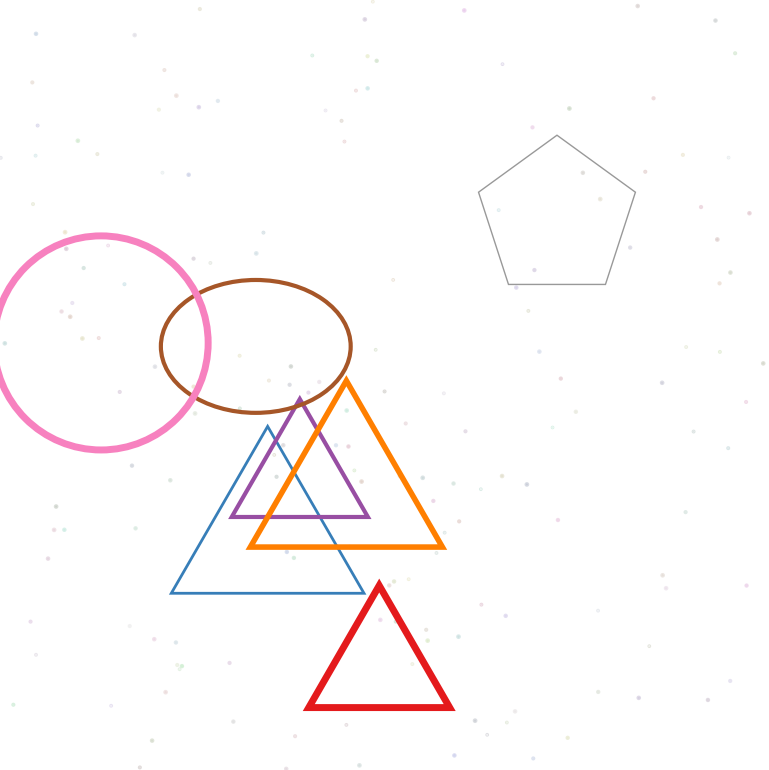[{"shape": "triangle", "thickness": 2.5, "radius": 0.53, "center": [0.492, 0.134]}, {"shape": "triangle", "thickness": 1, "radius": 0.72, "center": [0.348, 0.302]}, {"shape": "triangle", "thickness": 1.5, "radius": 0.51, "center": [0.389, 0.38]}, {"shape": "triangle", "thickness": 2, "radius": 0.72, "center": [0.45, 0.362]}, {"shape": "oval", "thickness": 1.5, "radius": 0.62, "center": [0.332, 0.55]}, {"shape": "circle", "thickness": 2.5, "radius": 0.7, "center": [0.131, 0.555]}, {"shape": "pentagon", "thickness": 0.5, "radius": 0.54, "center": [0.723, 0.717]}]